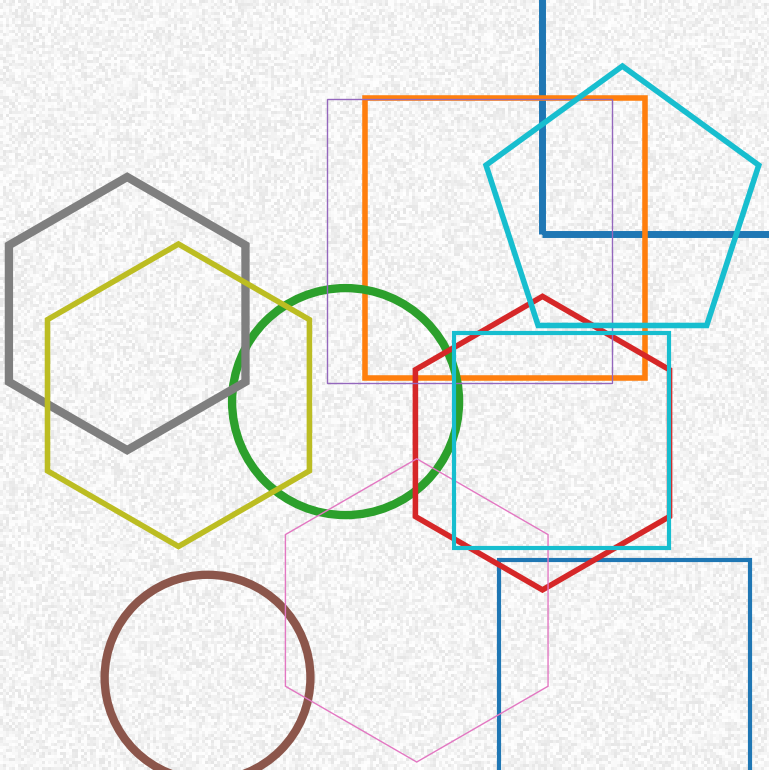[{"shape": "square", "thickness": 1.5, "radius": 0.82, "center": [0.811, 0.11]}, {"shape": "square", "thickness": 2.5, "radius": 0.8, "center": [0.864, 0.856]}, {"shape": "square", "thickness": 2, "radius": 0.91, "center": [0.655, 0.691]}, {"shape": "circle", "thickness": 3, "radius": 0.74, "center": [0.449, 0.478]}, {"shape": "hexagon", "thickness": 2, "radius": 0.95, "center": [0.705, 0.424]}, {"shape": "square", "thickness": 0.5, "radius": 0.92, "center": [0.61, 0.687]}, {"shape": "circle", "thickness": 3, "radius": 0.67, "center": [0.27, 0.12]}, {"shape": "hexagon", "thickness": 0.5, "radius": 0.98, "center": [0.541, 0.207]}, {"shape": "hexagon", "thickness": 3, "radius": 0.89, "center": [0.165, 0.593]}, {"shape": "hexagon", "thickness": 2, "radius": 0.98, "center": [0.232, 0.487]}, {"shape": "square", "thickness": 1.5, "radius": 0.7, "center": [0.729, 0.428]}, {"shape": "pentagon", "thickness": 2, "radius": 0.93, "center": [0.808, 0.728]}]